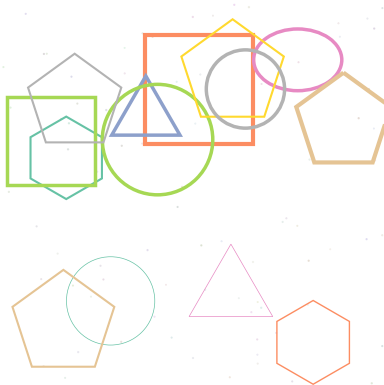[{"shape": "circle", "thickness": 0.5, "radius": 0.57, "center": [0.287, 0.218]}, {"shape": "hexagon", "thickness": 1.5, "radius": 0.54, "center": [0.172, 0.59]}, {"shape": "hexagon", "thickness": 1, "radius": 0.54, "center": [0.813, 0.111]}, {"shape": "square", "thickness": 3, "radius": 0.7, "center": [0.517, 0.767]}, {"shape": "triangle", "thickness": 2.5, "radius": 0.51, "center": [0.379, 0.7]}, {"shape": "oval", "thickness": 2.5, "radius": 0.57, "center": [0.773, 0.845]}, {"shape": "triangle", "thickness": 0.5, "radius": 0.63, "center": [0.6, 0.24]}, {"shape": "circle", "thickness": 2.5, "radius": 0.72, "center": [0.409, 0.637]}, {"shape": "square", "thickness": 2.5, "radius": 0.57, "center": [0.133, 0.634]}, {"shape": "pentagon", "thickness": 1.5, "radius": 0.7, "center": [0.604, 0.81]}, {"shape": "pentagon", "thickness": 3, "radius": 0.64, "center": [0.892, 0.682]}, {"shape": "pentagon", "thickness": 1.5, "radius": 0.7, "center": [0.165, 0.16]}, {"shape": "circle", "thickness": 2.5, "radius": 0.51, "center": [0.638, 0.769]}, {"shape": "pentagon", "thickness": 1.5, "radius": 0.64, "center": [0.194, 0.733]}]